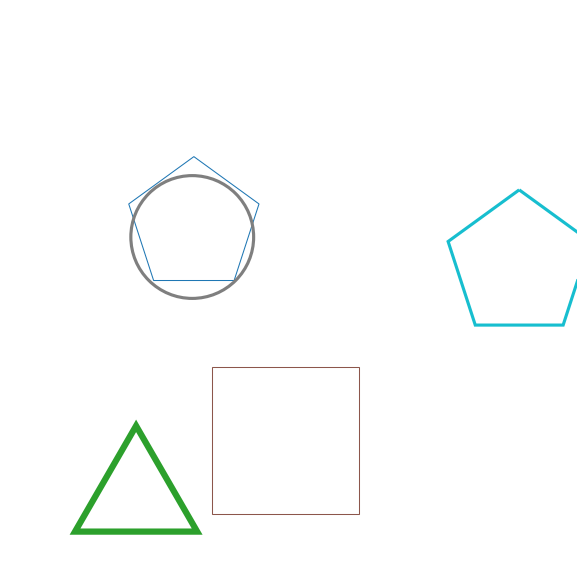[{"shape": "pentagon", "thickness": 0.5, "radius": 0.59, "center": [0.336, 0.609]}, {"shape": "triangle", "thickness": 3, "radius": 0.61, "center": [0.236, 0.14]}, {"shape": "square", "thickness": 0.5, "radius": 0.63, "center": [0.494, 0.237]}, {"shape": "circle", "thickness": 1.5, "radius": 0.53, "center": [0.333, 0.589]}, {"shape": "pentagon", "thickness": 1.5, "radius": 0.65, "center": [0.899, 0.541]}]